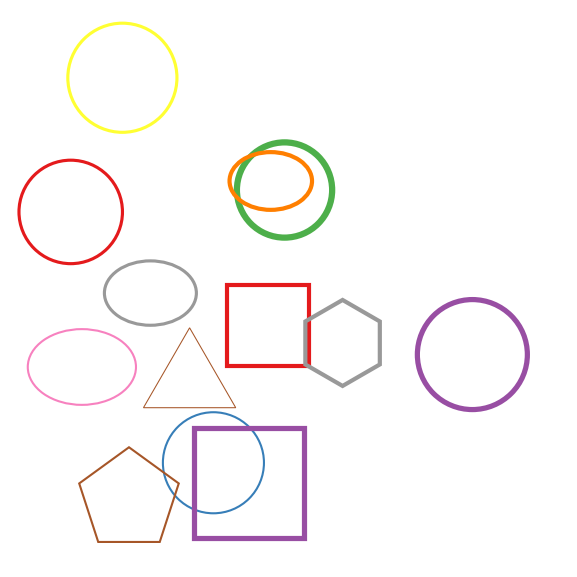[{"shape": "square", "thickness": 2, "radius": 0.35, "center": [0.464, 0.436]}, {"shape": "circle", "thickness": 1.5, "radius": 0.45, "center": [0.122, 0.632]}, {"shape": "circle", "thickness": 1, "radius": 0.44, "center": [0.37, 0.198]}, {"shape": "circle", "thickness": 3, "radius": 0.41, "center": [0.493, 0.67]}, {"shape": "square", "thickness": 2.5, "radius": 0.48, "center": [0.431, 0.163]}, {"shape": "circle", "thickness": 2.5, "radius": 0.48, "center": [0.818, 0.385]}, {"shape": "oval", "thickness": 2, "radius": 0.36, "center": [0.469, 0.686]}, {"shape": "circle", "thickness": 1.5, "radius": 0.47, "center": [0.212, 0.865]}, {"shape": "triangle", "thickness": 0.5, "radius": 0.46, "center": [0.328, 0.339]}, {"shape": "pentagon", "thickness": 1, "radius": 0.45, "center": [0.223, 0.134]}, {"shape": "oval", "thickness": 1, "radius": 0.47, "center": [0.142, 0.364]}, {"shape": "oval", "thickness": 1.5, "radius": 0.4, "center": [0.26, 0.492]}, {"shape": "hexagon", "thickness": 2, "radius": 0.37, "center": [0.593, 0.405]}]